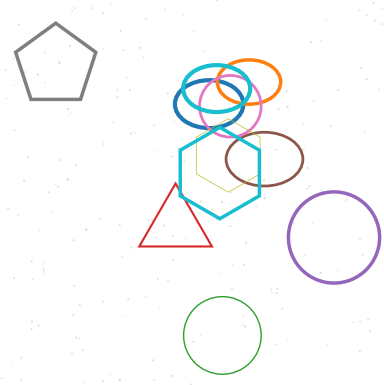[{"shape": "oval", "thickness": 3, "radius": 0.44, "center": [0.543, 0.73]}, {"shape": "oval", "thickness": 2.5, "radius": 0.41, "center": [0.647, 0.787]}, {"shape": "circle", "thickness": 1, "radius": 0.5, "center": [0.578, 0.129]}, {"shape": "triangle", "thickness": 1.5, "radius": 0.55, "center": [0.456, 0.414]}, {"shape": "circle", "thickness": 2.5, "radius": 0.59, "center": [0.868, 0.383]}, {"shape": "oval", "thickness": 2, "radius": 0.5, "center": [0.687, 0.587]}, {"shape": "circle", "thickness": 2, "radius": 0.4, "center": [0.598, 0.724]}, {"shape": "pentagon", "thickness": 2.5, "radius": 0.55, "center": [0.145, 0.83]}, {"shape": "hexagon", "thickness": 0.5, "radius": 0.48, "center": [0.593, 0.596]}, {"shape": "oval", "thickness": 3, "radius": 0.44, "center": [0.563, 0.77]}, {"shape": "hexagon", "thickness": 2.5, "radius": 0.59, "center": [0.571, 0.551]}]